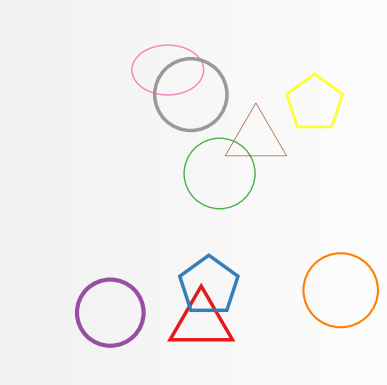[{"shape": "triangle", "thickness": 2.5, "radius": 0.47, "center": [0.519, 0.164]}, {"shape": "pentagon", "thickness": 2.5, "radius": 0.4, "center": [0.539, 0.258]}, {"shape": "circle", "thickness": 1, "radius": 0.46, "center": [0.567, 0.549]}, {"shape": "circle", "thickness": 3, "radius": 0.43, "center": [0.285, 0.188]}, {"shape": "circle", "thickness": 1.5, "radius": 0.48, "center": [0.879, 0.246]}, {"shape": "pentagon", "thickness": 2, "radius": 0.38, "center": [0.812, 0.732]}, {"shape": "triangle", "thickness": 0.5, "radius": 0.46, "center": [0.66, 0.641]}, {"shape": "oval", "thickness": 1, "radius": 0.46, "center": [0.433, 0.818]}, {"shape": "circle", "thickness": 2.5, "radius": 0.47, "center": [0.492, 0.754]}]